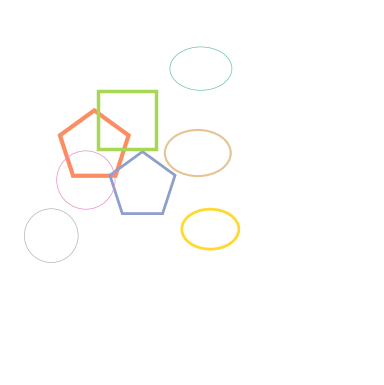[{"shape": "oval", "thickness": 0.5, "radius": 0.4, "center": [0.522, 0.822]}, {"shape": "pentagon", "thickness": 3, "radius": 0.47, "center": [0.245, 0.619]}, {"shape": "pentagon", "thickness": 2, "radius": 0.44, "center": [0.37, 0.517]}, {"shape": "circle", "thickness": 0.5, "radius": 0.38, "center": [0.223, 0.532]}, {"shape": "square", "thickness": 2.5, "radius": 0.38, "center": [0.331, 0.688]}, {"shape": "oval", "thickness": 2, "radius": 0.37, "center": [0.546, 0.405]}, {"shape": "oval", "thickness": 1.5, "radius": 0.43, "center": [0.514, 0.603]}, {"shape": "circle", "thickness": 0.5, "radius": 0.35, "center": [0.133, 0.388]}]